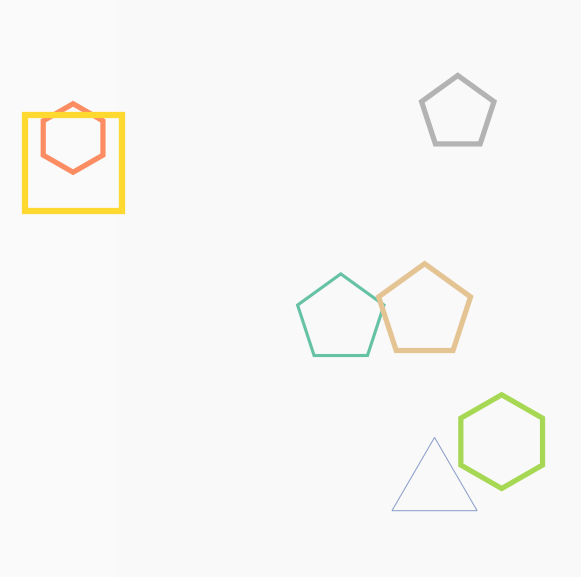[{"shape": "pentagon", "thickness": 1.5, "radius": 0.39, "center": [0.586, 0.447]}, {"shape": "hexagon", "thickness": 2.5, "radius": 0.3, "center": [0.126, 0.76]}, {"shape": "triangle", "thickness": 0.5, "radius": 0.42, "center": [0.748, 0.157]}, {"shape": "hexagon", "thickness": 2.5, "radius": 0.41, "center": [0.863, 0.234]}, {"shape": "square", "thickness": 3, "radius": 0.42, "center": [0.127, 0.717]}, {"shape": "pentagon", "thickness": 2.5, "radius": 0.42, "center": [0.731, 0.459]}, {"shape": "pentagon", "thickness": 2.5, "radius": 0.33, "center": [0.788, 0.803]}]